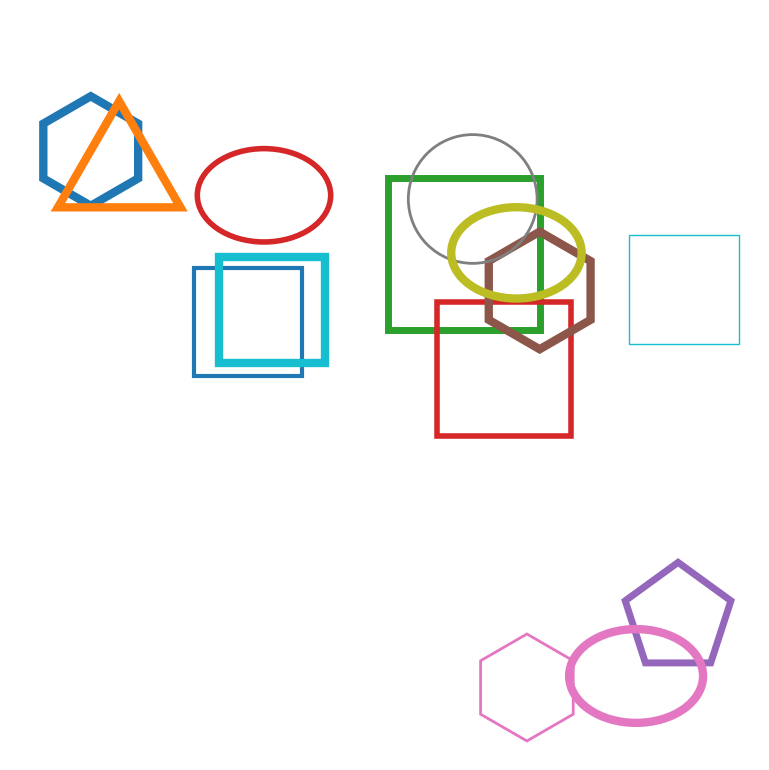[{"shape": "square", "thickness": 1.5, "radius": 0.35, "center": [0.322, 0.582]}, {"shape": "hexagon", "thickness": 3, "radius": 0.36, "center": [0.118, 0.804]}, {"shape": "triangle", "thickness": 3, "radius": 0.46, "center": [0.155, 0.777]}, {"shape": "square", "thickness": 2.5, "radius": 0.5, "center": [0.603, 0.67]}, {"shape": "square", "thickness": 2, "radius": 0.44, "center": [0.655, 0.521]}, {"shape": "oval", "thickness": 2, "radius": 0.43, "center": [0.343, 0.746]}, {"shape": "pentagon", "thickness": 2.5, "radius": 0.36, "center": [0.881, 0.197]}, {"shape": "hexagon", "thickness": 3, "radius": 0.38, "center": [0.701, 0.623]}, {"shape": "oval", "thickness": 3, "radius": 0.43, "center": [0.826, 0.122]}, {"shape": "hexagon", "thickness": 1, "radius": 0.35, "center": [0.684, 0.107]}, {"shape": "circle", "thickness": 1, "radius": 0.42, "center": [0.614, 0.742]}, {"shape": "oval", "thickness": 3, "radius": 0.42, "center": [0.671, 0.672]}, {"shape": "square", "thickness": 3, "radius": 0.34, "center": [0.353, 0.598]}, {"shape": "square", "thickness": 0.5, "radius": 0.36, "center": [0.888, 0.624]}]